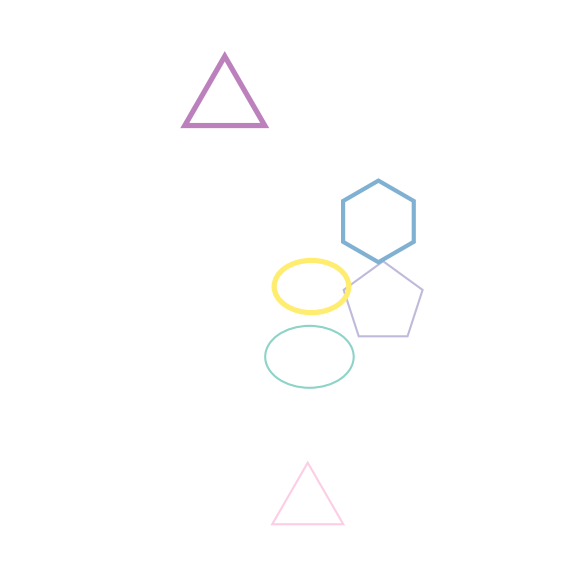[{"shape": "oval", "thickness": 1, "radius": 0.38, "center": [0.536, 0.381]}, {"shape": "pentagon", "thickness": 1, "radius": 0.36, "center": [0.663, 0.475]}, {"shape": "hexagon", "thickness": 2, "radius": 0.35, "center": [0.655, 0.616]}, {"shape": "triangle", "thickness": 1, "radius": 0.36, "center": [0.533, 0.127]}, {"shape": "triangle", "thickness": 2.5, "radius": 0.4, "center": [0.389, 0.822]}, {"shape": "oval", "thickness": 2.5, "radius": 0.32, "center": [0.539, 0.503]}]